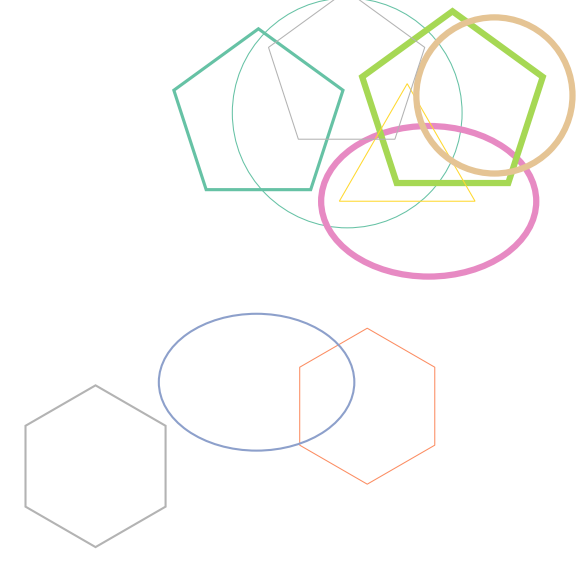[{"shape": "pentagon", "thickness": 1.5, "radius": 0.77, "center": [0.447, 0.795]}, {"shape": "circle", "thickness": 0.5, "radius": 0.99, "center": [0.601, 0.804]}, {"shape": "hexagon", "thickness": 0.5, "radius": 0.68, "center": [0.636, 0.296]}, {"shape": "oval", "thickness": 1, "radius": 0.85, "center": [0.444, 0.337]}, {"shape": "oval", "thickness": 3, "radius": 0.93, "center": [0.742, 0.651]}, {"shape": "pentagon", "thickness": 3, "radius": 0.82, "center": [0.784, 0.815]}, {"shape": "triangle", "thickness": 0.5, "radius": 0.68, "center": [0.705, 0.719]}, {"shape": "circle", "thickness": 3, "radius": 0.68, "center": [0.856, 0.834]}, {"shape": "pentagon", "thickness": 0.5, "radius": 0.71, "center": [0.6, 0.873]}, {"shape": "hexagon", "thickness": 1, "radius": 0.7, "center": [0.165, 0.192]}]